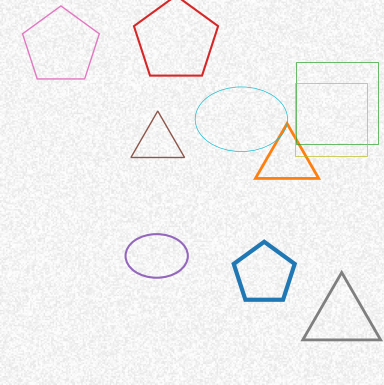[{"shape": "pentagon", "thickness": 3, "radius": 0.42, "center": [0.686, 0.289]}, {"shape": "triangle", "thickness": 2, "radius": 0.47, "center": [0.746, 0.584]}, {"shape": "square", "thickness": 0.5, "radius": 0.53, "center": [0.876, 0.733]}, {"shape": "pentagon", "thickness": 1.5, "radius": 0.57, "center": [0.457, 0.897]}, {"shape": "oval", "thickness": 1.5, "radius": 0.4, "center": [0.407, 0.335]}, {"shape": "triangle", "thickness": 1, "radius": 0.4, "center": [0.41, 0.631]}, {"shape": "pentagon", "thickness": 1, "radius": 0.52, "center": [0.158, 0.88]}, {"shape": "triangle", "thickness": 2, "radius": 0.58, "center": [0.888, 0.176]}, {"shape": "square", "thickness": 0.5, "radius": 0.47, "center": [0.86, 0.689]}, {"shape": "oval", "thickness": 0.5, "radius": 0.6, "center": [0.627, 0.69]}]